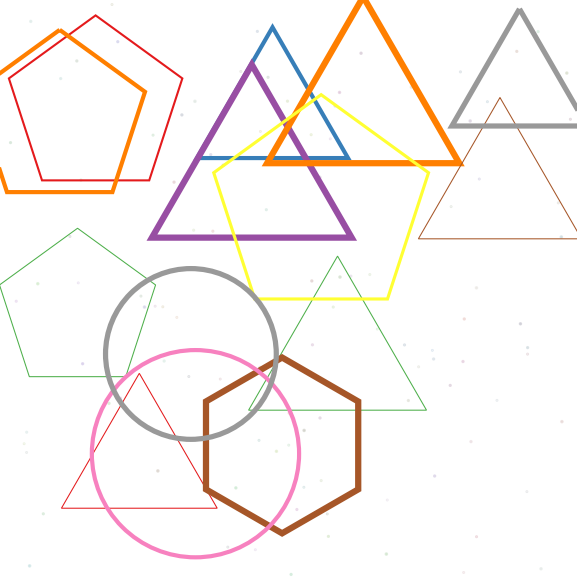[{"shape": "pentagon", "thickness": 1, "radius": 0.79, "center": [0.166, 0.815]}, {"shape": "triangle", "thickness": 0.5, "radius": 0.78, "center": [0.241, 0.197]}, {"shape": "triangle", "thickness": 2, "radius": 0.75, "center": [0.472, 0.801]}, {"shape": "pentagon", "thickness": 0.5, "radius": 0.71, "center": [0.134, 0.462]}, {"shape": "triangle", "thickness": 0.5, "radius": 0.89, "center": [0.584, 0.378]}, {"shape": "triangle", "thickness": 3, "radius": 1.0, "center": [0.436, 0.687]}, {"shape": "triangle", "thickness": 3, "radius": 0.96, "center": [0.629, 0.813]}, {"shape": "pentagon", "thickness": 2, "radius": 0.78, "center": [0.103, 0.792]}, {"shape": "pentagon", "thickness": 1.5, "radius": 0.98, "center": [0.556, 0.64]}, {"shape": "triangle", "thickness": 0.5, "radius": 0.82, "center": [0.866, 0.667]}, {"shape": "hexagon", "thickness": 3, "radius": 0.76, "center": [0.488, 0.228]}, {"shape": "circle", "thickness": 2, "radius": 0.9, "center": [0.338, 0.214]}, {"shape": "circle", "thickness": 2.5, "radius": 0.74, "center": [0.331, 0.386]}, {"shape": "triangle", "thickness": 2.5, "radius": 0.68, "center": [0.9, 0.849]}]